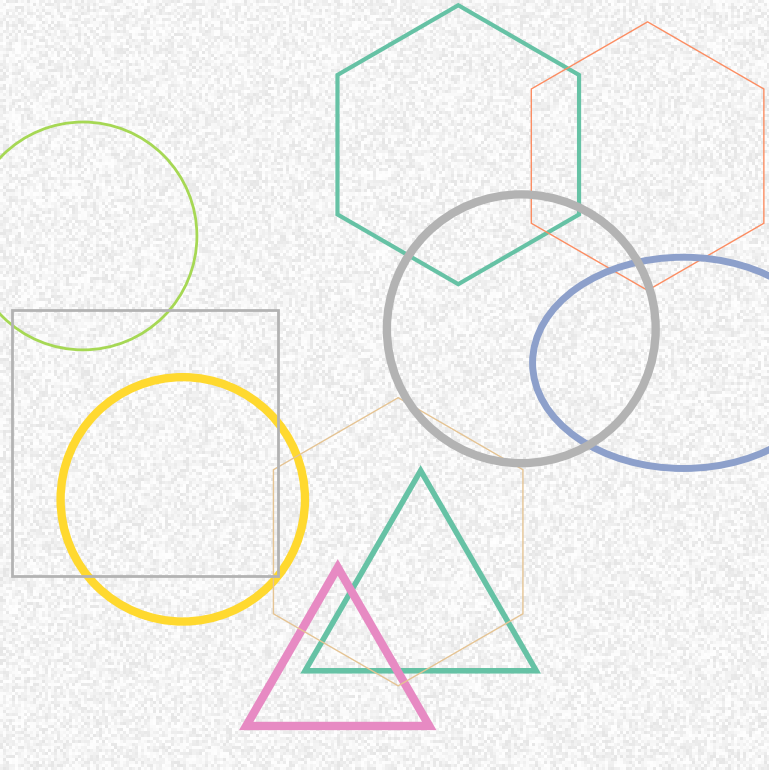[{"shape": "hexagon", "thickness": 1.5, "radius": 0.91, "center": [0.595, 0.812]}, {"shape": "triangle", "thickness": 2, "radius": 0.87, "center": [0.546, 0.216]}, {"shape": "hexagon", "thickness": 0.5, "radius": 0.87, "center": [0.841, 0.797]}, {"shape": "oval", "thickness": 2.5, "radius": 0.98, "center": [0.888, 0.529]}, {"shape": "triangle", "thickness": 3, "radius": 0.69, "center": [0.439, 0.126]}, {"shape": "circle", "thickness": 1, "radius": 0.74, "center": [0.108, 0.694]}, {"shape": "circle", "thickness": 3, "radius": 0.79, "center": [0.237, 0.352]}, {"shape": "hexagon", "thickness": 0.5, "radius": 0.94, "center": [0.517, 0.296]}, {"shape": "circle", "thickness": 3, "radius": 0.87, "center": [0.677, 0.573]}, {"shape": "square", "thickness": 1, "radius": 0.86, "center": [0.188, 0.424]}]